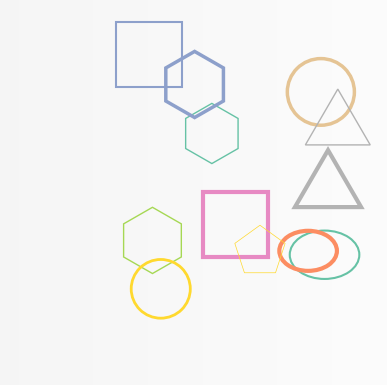[{"shape": "oval", "thickness": 1.5, "radius": 0.45, "center": [0.838, 0.338]}, {"shape": "hexagon", "thickness": 1, "radius": 0.39, "center": [0.547, 0.653]}, {"shape": "oval", "thickness": 3, "radius": 0.37, "center": [0.795, 0.348]}, {"shape": "square", "thickness": 1.5, "radius": 0.42, "center": [0.385, 0.858]}, {"shape": "hexagon", "thickness": 2.5, "radius": 0.43, "center": [0.502, 0.781]}, {"shape": "square", "thickness": 3, "radius": 0.42, "center": [0.608, 0.416]}, {"shape": "hexagon", "thickness": 1, "radius": 0.43, "center": [0.393, 0.376]}, {"shape": "circle", "thickness": 2, "radius": 0.38, "center": [0.415, 0.25]}, {"shape": "pentagon", "thickness": 0.5, "radius": 0.34, "center": [0.671, 0.347]}, {"shape": "circle", "thickness": 2.5, "radius": 0.43, "center": [0.828, 0.761]}, {"shape": "triangle", "thickness": 1, "radius": 0.48, "center": [0.872, 0.672]}, {"shape": "triangle", "thickness": 3, "radius": 0.49, "center": [0.847, 0.511]}]